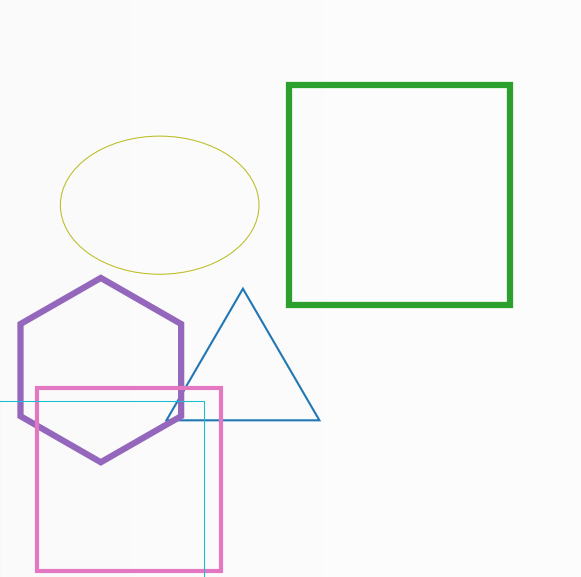[{"shape": "triangle", "thickness": 1, "radius": 0.76, "center": [0.418, 0.347]}, {"shape": "square", "thickness": 3, "radius": 0.95, "center": [0.687, 0.662]}, {"shape": "hexagon", "thickness": 3, "radius": 0.8, "center": [0.173, 0.358]}, {"shape": "square", "thickness": 2, "radius": 0.79, "center": [0.222, 0.168]}, {"shape": "oval", "thickness": 0.5, "radius": 0.85, "center": [0.275, 0.644]}, {"shape": "square", "thickness": 0.5, "radius": 0.88, "center": [0.175, 0.129]}]